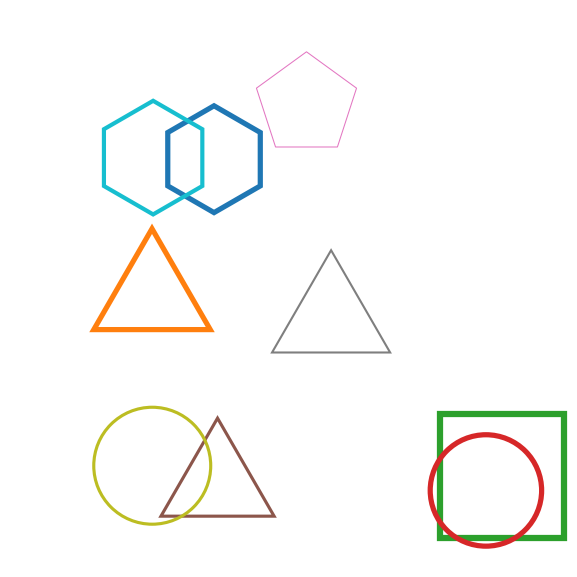[{"shape": "hexagon", "thickness": 2.5, "radius": 0.46, "center": [0.371, 0.723]}, {"shape": "triangle", "thickness": 2.5, "radius": 0.58, "center": [0.263, 0.487]}, {"shape": "square", "thickness": 3, "radius": 0.54, "center": [0.869, 0.174]}, {"shape": "circle", "thickness": 2.5, "radius": 0.48, "center": [0.841, 0.15]}, {"shape": "triangle", "thickness": 1.5, "radius": 0.57, "center": [0.377, 0.162]}, {"shape": "pentagon", "thickness": 0.5, "radius": 0.46, "center": [0.531, 0.818]}, {"shape": "triangle", "thickness": 1, "radius": 0.59, "center": [0.573, 0.448]}, {"shape": "circle", "thickness": 1.5, "radius": 0.51, "center": [0.264, 0.193]}, {"shape": "hexagon", "thickness": 2, "radius": 0.49, "center": [0.265, 0.726]}]